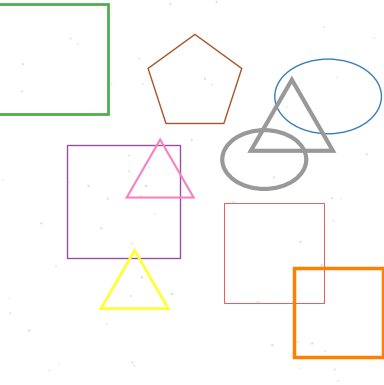[{"shape": "square", "thickness": 0.5, "radius": 0.65, "center": [0.711, 0.344]}, {"shape": "oval", "thickness": 1, "radius": 0.69, "center": [0.852, 0.749]}, {"shape": "square", "thickness": 2, "radius": 0.72, "center": [0.138, 0.848]}, {"shape": "square", "thickness": 1, "radius": 0.74, "center": [0.321, 0.477]}, {"shape": "square", "thickness": 2.5, "radius": 0.58, "center": [0.879, 0.188]}, {"shape": "triangle", "thickness": 2, "radius": 0.5, "center": [0.35, 0.249]}, {"shape": "pentagon", "thickness": 1, "radius": 0.64, "center": [0.506, 0.783]}, {"shape": "triangle", "thickness": 1.5, "radius": 0.5, "center": [0.416, 0.537]}, {"shape": "triangle", "thickness": 3, "radius": 0.62, "center": [0.758, 0.67]}, {"shape": "oval", "thickness": 3, "radius": 0.55, "center": [0.686, 0.586]}]